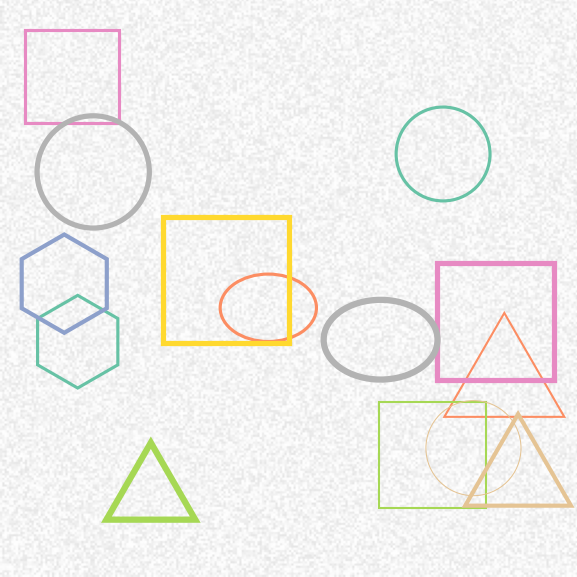[{"shape": "circle", "thickness": 1.5, "radius": 0.41, "center": [0.767, 0.733]}, {"shape": "hexagon", "thickness": 1.5, "radius": 0.4, "center": [0.135, 0.407]}, {"shape": "triangle", "thickness": 1, "radius": 0.6, "center": [0.873, 0.337]}, {"shape": "oval", "thickness": 1.5, "radius": 0.42, "center": [0.465, 0.466]}, {"shape": "hexagon", "thickness": 2, "radius": 0.43, "center": [0.111, 0.508]}, {"shape": "square", "thickness": 2.5, "radius": 0.51, "center": [0.858, 0.442]}, {"shape": "square", "thickness": 1.5, "radius": 0.4, "center": [0.124, 0.866]}, {"shape": "triangle", "thickness": 3, "radius": 0.44, "center": [0.261, 0.144]}, {"shape": "square", "thickness": 1, "radius": 0.46, "center": [0.749, 0.211]}, {"shape": "square", "thickness": 2.5, "radius": 0.55, "center": [0.392, 0.514]}, {"shape": "circle", "thickness": 0.5, "radius": 0.41, "center": [0.82, 0.223]}, {"shape": "triangle", "thickness": 2, "radius": 0.53, "center": [0.897, 0.176]}, {"shape": "oval", "thickness": 3, "radius": 0.49, "center": [0.659, 0.411]}, {"shape": "circle", "thickness": 2.5, "radius": 0.49, "center": [0.161, 0.701]}]